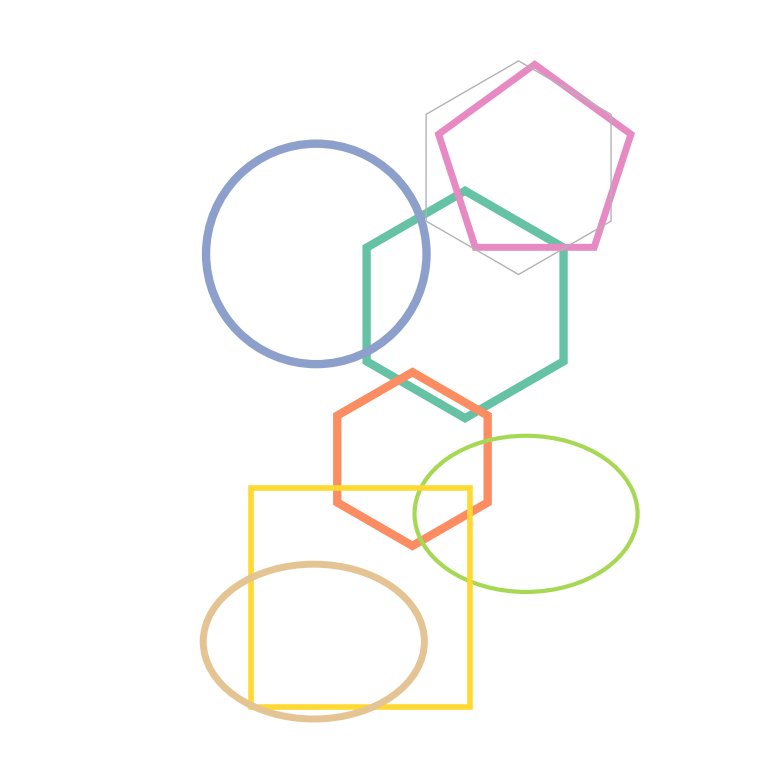[{"shape": "hexagon", "thickness": 3, "radius": 0.74, "center": [0.604, 0.605]}, {"shape": "hexagon", "thickness": 3, "radius": 0.56, "center": [0.536, 0.404]}, {"shape": "circle", "thickness": 3, "radius": 0.72, "center": [0.411, 0.67]}, {"shape": "pentagon", "thickness": 2.5, "radius": 0.66, "center": [0.694, 0.785]}, {"shape": "oval", "thickness": 1.5, "radius": 0.72, "center": [0.683, 0.333]}, {"shape": "square", "thickness": 2, "radius": 0.71, "center": [0.468, 0.224]}, {"shape": "oval", "thickness": 2.5, "radius": 0.72, "center": [0.408, 0.167]}, {"shape": "hexagon", "thickness": 0.5, "radius": 0.69, "center": [0.673, 0.782]}]